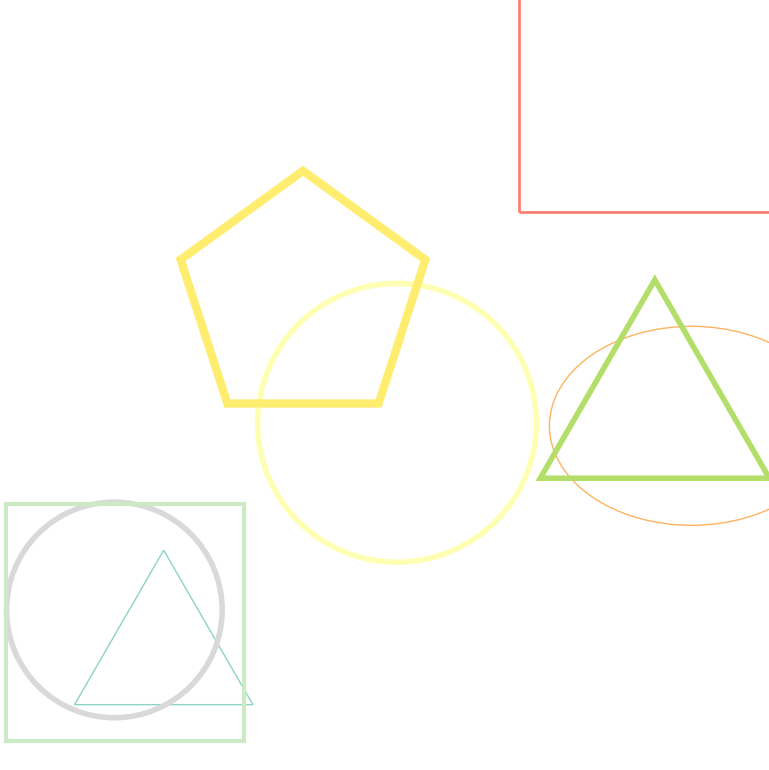[{"shape": "triangle", "thickness": 0.5, "radius": 0.67, "center": [0.213, 0.152]}, {"shape": "circle", "thickness": 2, "radius": 0.91, "center": [0.516, 0.451]}, {"shape": "square", "thickness": 1, "radius": 0.84, "center": [0.841, 0.892]}, {"shape": "oval", "thickness": 0.5, "radius": 0.92, "center": [0.898, 0.447]}, {"shape": "triangle", "thickness": 2, "radius": 0.86, "center": [0.85, 0.465]}, {"shape": "circle", "thickness": 2, "radius": 0.7, "center": [0.149, 0.208]}, {"shape": "square", "thickness": 1.5, "radius": 0.77, "center": [0.162, 0.192]}, {"shape": "pentagon", "thickness": 3, "radius": 0.84, "center": [0.393, 0.611]}]